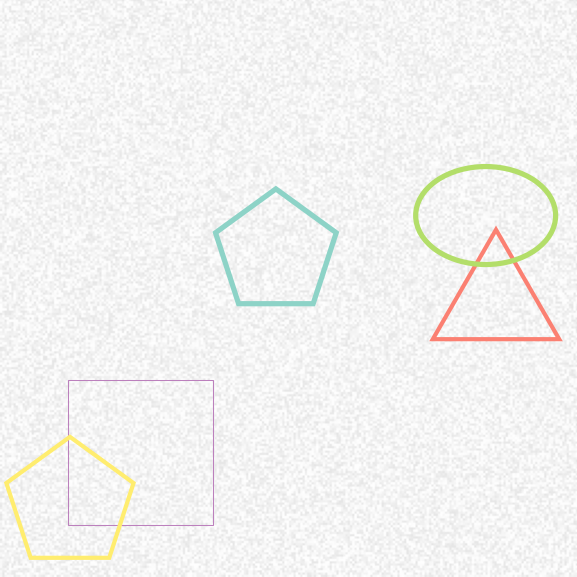[{"shape": "pentagon", "thickness": 2.5, "radius": 0.55, "center": [0.478, 0.562]}, {"shape": "triangle", "thickness": 2, "radius": 0.63, "center": [0.859, 0.475]}, {"shape": "oval", "thickness": 2.5, "radius": 0.61, "center": [0.841, 0.626]}, {"shape": "square", "thickness": 0.5, "radius": 0.63, "center": [0.243, 0.216]}, {"shape": "pentagon", "thickness": 2, "radius": 0.58, "center": [0.121, 0.127]}]